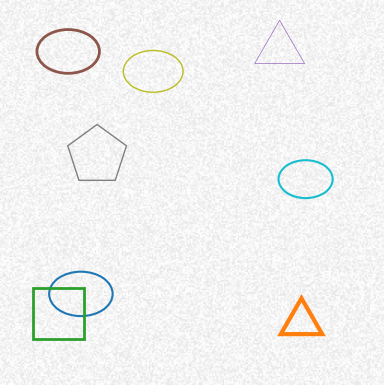[{"shape": "oval", "thickness": 1.5, "radius": 0.41, "center": [0.21, 0.237]}, {"shape": "triangle", "thickness": 3, "radius": 0.31, "center": [0.783, 0.163]}, {"shape": "square", "thickness": 2, "radius": 0.33, "center": [0.152, 0.185]}, {"shape": "triangle", "thickness": 0.5, "radius": 0.37, "center": [0.726, 0.872]}, {"shape": "oval", "thickness": 2, "radius": 0.41, "center": [0.177, 0.866]}, {"shape": "pentagon", "thickness": 1, "radius": 0.4, "center": [0.252, 0.596]}, {"shape": "oval", "thickness": 1, "radius": 0.39, "center": [0.398, 0.815]}, {"shape": "oval", "thickness": 1.5, "radius": 0.35, "center": [0.794, 0.535]}]